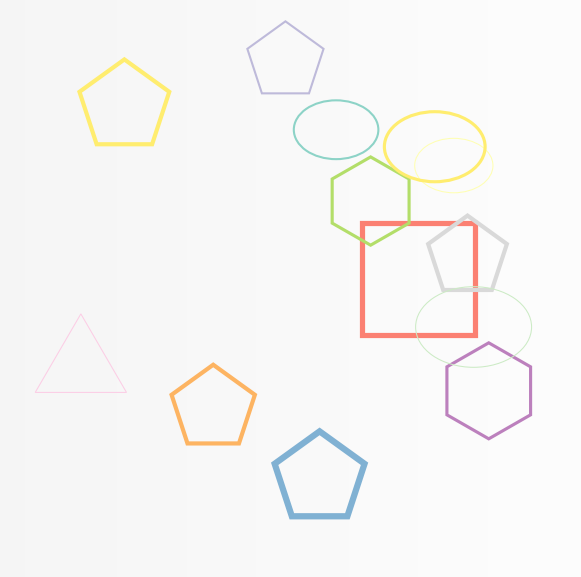[{"shape": "oval", "thickness": 1, "radius": 0.36, "center": [0.578, 0.774]}, {"shape": "oval", "thickness": 0.5, "radius": 0.34, "center": [0.781, 0.712]}, {"shape": "pentagon", "thickness": 1, "radius": 0.34, "center": [0.491, 0.893]}, {"shape": "square", "thickness": 2.5, "radius": 0.49, "center": [0.719, 0.515]}, {"shape": "pentagon", "thickness": 3, "radius": 0.41, "center": [0.55, 0.171]}, {"shape": "pentagon", "thickness": 2, "radius": 0.38, "center": [0.367, 0.292]}, {"shape": "hexagon", "thickness": 1.5, "radius": 0.38, "center": [0.638, 0.651]}, {"shape": "triangle", "thickness": 0.5, "radius": 0.45, "center": [0.139, 0.365]}, {"shape": "pentagon", "thickness": 2, "radius": 0.36, "center": [0.804, 0.555]}, {"shape": "hexagon", "thickness": 1.5, "radius": 0.42, "center": [0.841, 0.322]}, {"shape": "oval", "thickness": 0.5, "radius": 0.5, "center": [0.815, 0.433]}, {"shape": "pentagon", "thickness": 2, "radius": 0.41, "center": [0.214, 0.815]}, {"shape": "oval", "thickness": 1.5, "radius": 0.43, "center": [0.748, 0.745]}]